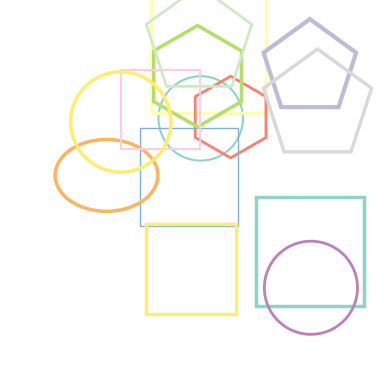[{"shape": "circle", "thickness": 1.5, "radius": 0.55, "center": [0.521, 0.692]}, {"shape": "square", "thickness": 2.5, "radius": 0.7, "center": [0.805, 0.347]}, {"shape": "square", "thickness": 2.5, "radius": 0.75, "center": [0.542, 0.856]}, {"shape": "pentagon", "thickness": 3, "radius": 0.63, "center": [0.805, 0.824]}, {"shape": "hexagon", "thickness": 2, "radius": 0.53, "center": [0.599, 0.696]}, {"shape": "square", "thickness": 1, "radius": 0.64, "center": [0.491, 0.539]}, {"shape": "oval", "thickness": 2.5, "radius": 0.67, "center": [0.277, 0.544]}, {"shape": "hexagon", "thickness": 2.5, "radius": 0.66, "center": [0.513, 0.802]}, {"shape": "square", "thickness": 1.5, "radius": 0.51, "center": [0.417, 0.715]}, {"shape": "pentagon", "thickness": 2.5, "radius": 0.74, "center": [0.825, 0.725]}, {"shape": "circle", "thickness": 2, "radius": 0.6, "center": [0.808, 0.253]}, {"shape": "pentagon", "thickness": 2, "radius": 0.72, "center": [0.517, 0.892]}, {"shape": "circle", "thickness": 2.5, "radius": 0.65, "center": [0.314, 0.683]}, {"shape": "square", "thickness": 2.5, "radius": 0.58, "center": [0.496, 0.301]}]